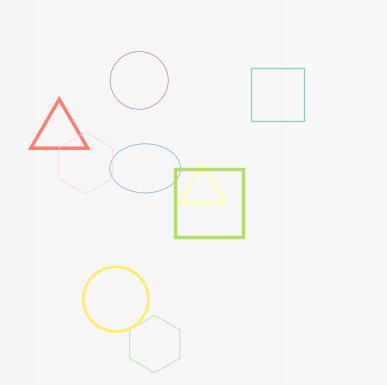[{"shape": "square", "thickness": 1, "radius": 0.34, "center": [0.716, 0.754]}, {"shape": "triangle", "thickness": 2, "radius": 0.33, "center": [0.523, 0.506]}, {"shape": "triangle", "thickness": 2.5, "radius": 0.42, "center": [0.153, 0.657]}, {"shape": "oval", "thickness": 0.5, "radius": 0.46, "center": [0.375, 0.563]}, {"shape": "square", "thickness": 2.5, "radius": 0.44, "center": [0.539, 0.472]}, {"shape": "hexagon", "thickness": 0.5, "radius": 0.4, "center": [0.221, 0.576]}, {"shape": "circle", "thickness": 0.5, "radius": 0.38, "center": [0.359, 0.791]}, {"shape": "hexagon", "thickness": 1, "radius": 0.37, "center": [0.399, 0.106]}, {"shape": "circle", "thickness": 2, "radius": 0.42, "center": [0.299, 0.223]}]